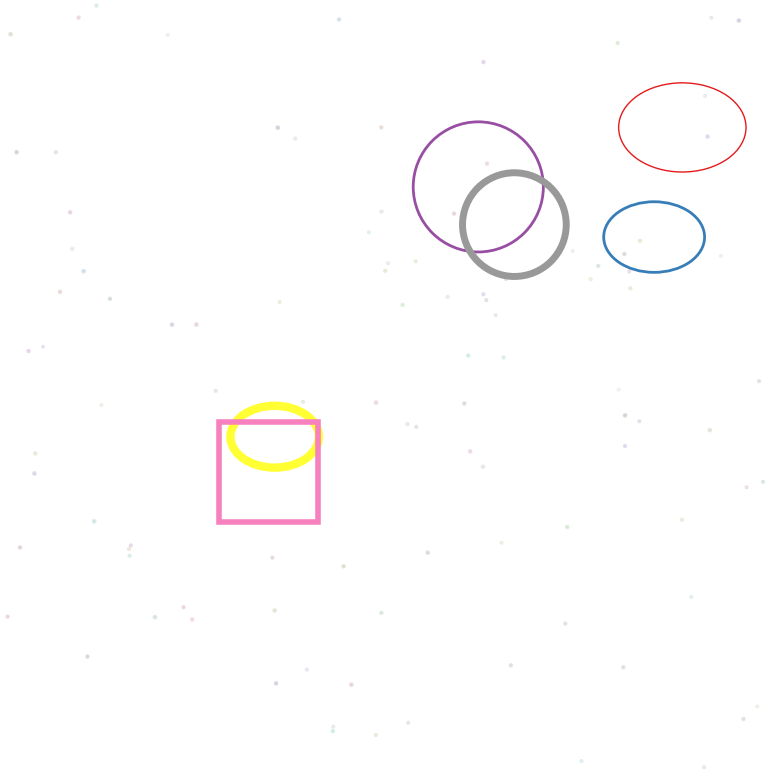[{"shape": "oval", "thickness": 0.5, "radius": 0.41, "center": [0.886, 0.835]}, {"shape": "oval", "thickness": 1, "radius": 0.33, "center": [0.85, 0.692]}, {"shape": "circle", "thickness": 1, "radius": 0.42, "center": [0.621, 0.757]}, {"shape": "oval", "thickness": 3, "radius": 0.29, "center": [0.357, 0.433]}, {"shape": "square", "thickness": 2, "radius": 0.32, "center": [0.348, 0.387]}, {"shape": "circle", "thickness": 2.5, "radius": 0.34, "center": [0.668, 0.708]}]